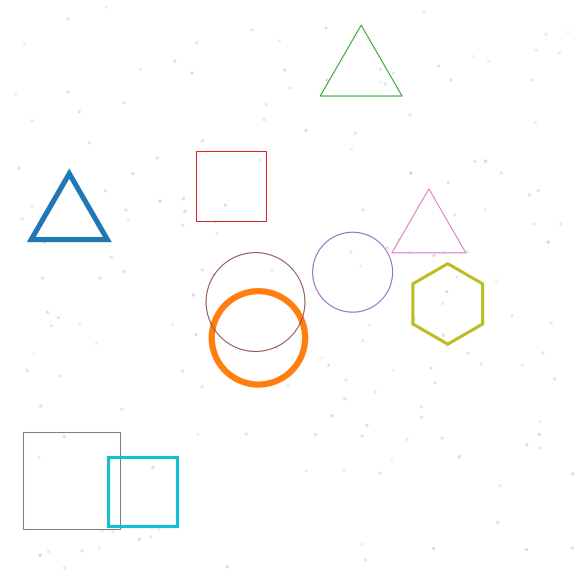[{"shape": "triangle", "thickness": 2.5, "radius": 0.38, "center": [0.12, 0.622]}, {"shape": "circle", "thickness": 3, "radius": 0.4, "center": [0.448, 0.414]}, {"shape": "triangle", "thickness": 0.5, "radius": 0.41, "center": [0.625, 0.874]}, {"shape": "square", "thickness": 0.5, "radius": 0.3, "center": [0.401, 0.677]}, {"shape": "circle", "thickness": 0.5, "radius": 0.35, "center": [0.611, 0.528]}, {"shape": "circle", "thickness": 0.5, "radius": 0.43, "center": [0.442, 0.476]}, {"shape": "triangle", "thickness": 0.5, "radius": 0.37, "center": [0.743, 0.598]}, {"shape": "square", "thickness": 0.5, "radius": 0.42, "center": [0.124, 0.167]}, {"shape": "hexagon", "thickness": 1.5, "radius": 0.35, "center": [0.775, 0.473]}, {"shape": "square", "thickness": 1.5, "radius": 0.3, "center": [0.247, 0.148]}]